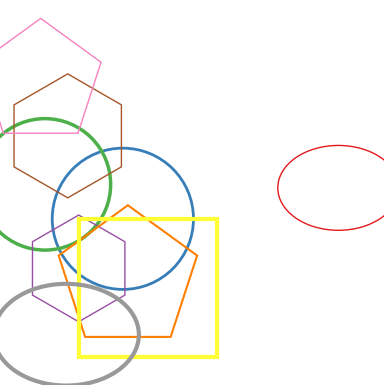[{"shape": "oval", "thickness": 1, "radius": 0.79, "center": [0.879, 0.512]}, {"shape": "circle", "thickness": 2, "radius": 0.92, "center": [0.319, 0.432]}, {"shape": "circle", "thickness": 2.5, "radius": 0.85, "center": [0.117, 0.521]}, {"shape": "hexagon", "thickness": 1, "radius": 0.69, "center": [0.204, 0.303]}, {"shape": "pentagon", "thickness": 1.5, "radius": 0.95, "center": [0.332, 0.278]}, {"shape": "square", "thickness": 3, "radius": 0.89, "center": [0.384, 0.252]}, {"shape": "hexagon", "thickness": 1, "radius": 0.8, "center": [0.176, 0.647]}, {"shape": "pentagon", "thickness": 1, "radius": 0.82, "center": [0.106, 0.787]}, {"shape": "oval", "thickness": 3, "radius": 0.94, "center": [0.172, 0.131]}]